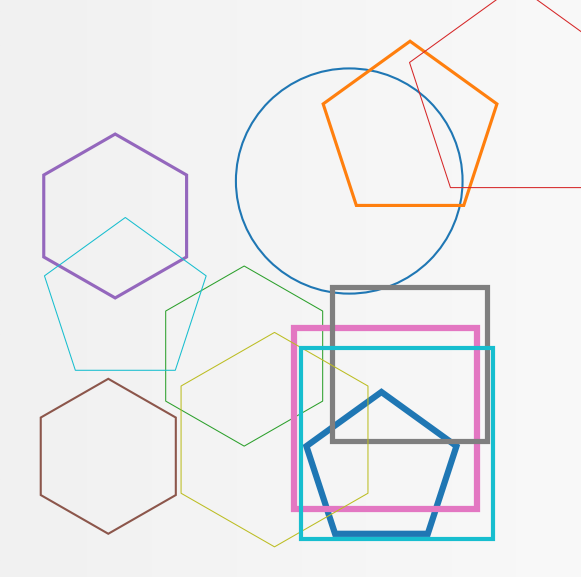[{"shape": "circle", "thickness": 1, "radius": 0.97, "center": [0.601, 0.686]}, {"shape": "pentagon", "thickness": 3, "radius": 0.68, "center": [0.656, 0.185]}, {"shape": "pentagon", "thickness": 1.5, "radius": 0.79, "center": [0.705, 0.771]}, {"shape": "hexagon", "thickness": 0.5, "radius": 0.78, "center": [0.42, 0.383]}, {"shape": "pentagon", "thickness": 0.5, "radius": 0.97, "center": [0.889, 0.831]}, {"shape": "hexagon", "thickness": 1.5, "radius": 0.71, "center": [0.198, 0.625]}, {"shape": "hexagon", "thickness": 1, "radius": 0.67, "center": [0.186, 0.209]}, {"shape": "square", "thickness": 3, "radius": 0.78, "center": [0.663, 0.275]}, {"shape": "square", "thickness": 2.5, "radius": 0.67, "center": [0.704, 0.368]}, {"shape": "hexagon", "thickness": 0.5, "radius": 0.93, "center": [0.472, 0.238]}, {"shape": "square", "thickness": 2, "radius": 0.83, "center": [0.683, 0.232]}, {"shape": "pentagon", "thickness": 0.5, "radius": 0.73, "center": [0.216, 0.476]}]